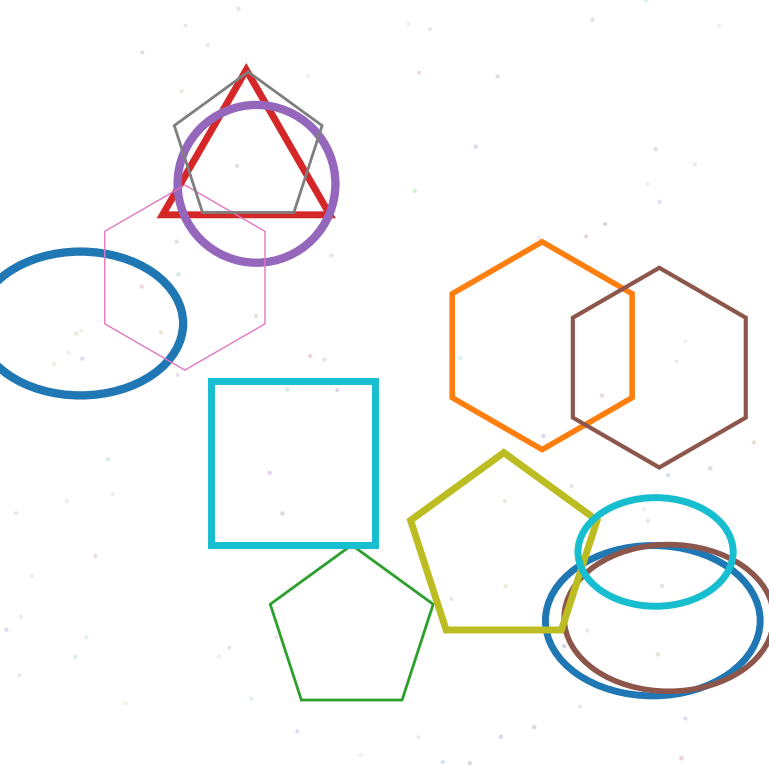[{"shape": "oval", "thickness": 2.5, "radius": 0.7, "center": [0.848, 0.194]}, {"shape": "oval", "thickness": 3, "radius": 0.67, "center": [0.104, 0.58]}, {"shape": "hexagon", "thickness": 2, "radius": 0.67, "center": [0.704, 0.551]}, {"shape": "pentagon", "thickness": 1, "radius": 0.56, "center": [0.457, 0.181]}, {"shape": "triangle", "thickness": 2.5, "radius": 0.63, "center": [0.32, 0.784]}, {"shape": "circle", "thickness": 3, "radius": 0.51, "center": [0.333, 0.761]}, {"shape": "hexagon", "thickness": 1.5, "radius": 0.65, "center": [0.856, 0.523]}, {"shape": "oval", "thickness": 2, "radius": 0.68, "center": [0.869, 0.197]}, {"shape": "hexagon", "thickness": 0.5, "radius": 0.6, "center": [0.24, 0.64]}, {"shape": "pentagon", "thickness": 1, "radius": 0.5, "center": [0.322, 0.806]}, {"shape": "pentagon", "thickness": 2.5, "radius": 0.64, "center": [0.654, 0.285]}, {"shape": "square", "thickness": 2.5, "radius": 0.53, "center": [0.38, 0.399]}, {"shape": "oval", "thickness": 2.5, "radius": 0.5, "center": [0.851, 0.283]}]